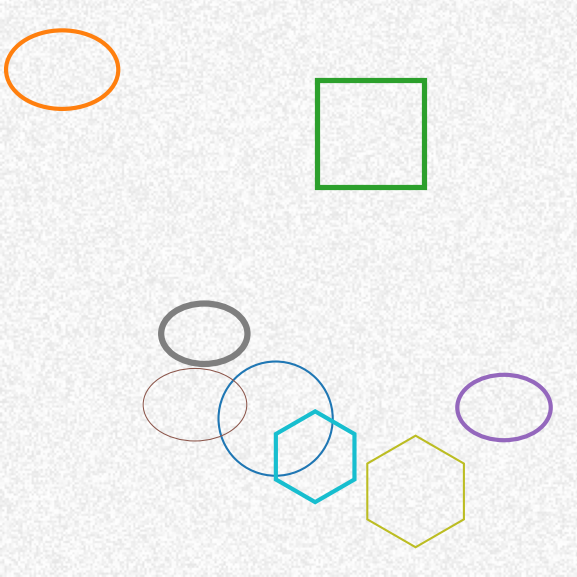[{"shape": "circle", "thickness": 1, "radius": 0.49, "center": [0.477, 0.274]}, {"shape": "oval", "thickness": 2, "radius": 0.49, "center": [0.108, 0.879]}, {"shape": "square", "thickness": 2.5, "radius": 0.46, "center": [0.642, 0.768]}, {"shape": "oval", "thickness": 2, "radius": 0.4, "center": [0.873, 0.293]}, {"shape": "oval", "thickness": 0.5, "radius": 0.45, "center": [0.338, 0.298]}, {"shape": "oval", "thickness": 3, "radius": 0.37, "center": [0.354, 0.421]}, {"shape": "hexagon", "thickness": 1, "radius": 0.48, "center": [0.72, 0.148]}, {"shape": "hexagon", "thickness": 2, "radius": 0.39, "center": [0.546, 0.208]}]